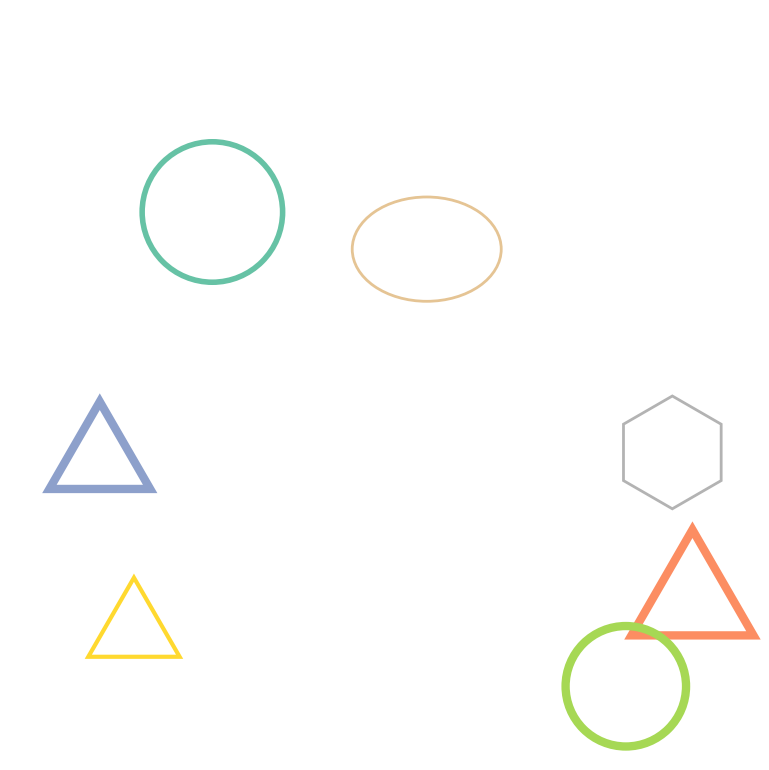[{"shape": "circle", "thickness": 2, "radius": 0.46, "center": [0.276, 0.725]}, {"shape": "triangle", "thickness": 3, "radius": 0.46, "center": [0.899, 0.221]}, {"shape": "triangle", "thickness": 3, "radius": 0.38, "center": [0.13, 0.403]}, {"shape": "circle", "thickness": 3, "radius": 0.39, "center": [0.813, 0.109]}, {"shape": "triangle", "thickness": 1.5, "radius": 0.34, "center": [0.174, 0.181]}, {"shape": "oval", "thickness": 1, "radius": 0.48, "center": [0.554, 0.676]}, {"shape": "hexagon", "thickness": 1, "radius": 0.37, "center": [0.873, 0.412]}]